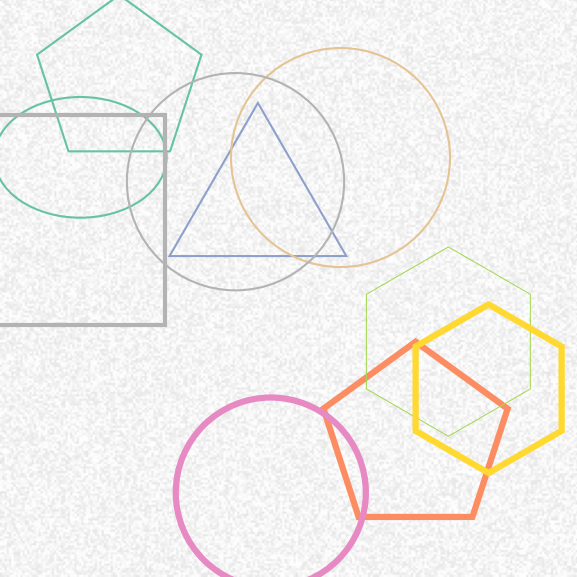[{"shape": "pentagon", "thickness": 1, "radius": 0.75, "center": [0.207, 0.858]}, {"shape": "oval", "thickness": 1, "radius": 0.75, "center": [0.139, 0.727]}, {"shape": "pentagon", "thickness": 3, "radius": 0.84, "center": [0.72, 0.24]}, {"shape": "triangle", "thickness": 1, "radius": 0.88, "center": [0.447, 0.644]}, {"shape": "circle", "thickness": 3, "radius": 0.82, "center": [0.469, 0.146]}, {"shape": "hexagon", "thickness": 0.5, "radius": 0.82, "center": [0.776, 0.408]}, {"shape": "hexagon", "thickness": 3, "radius": 0.73, "center": [0.846, 0.326]}, {"shape": "circle", "thickness": 1, "radius": 0.95, "center": [0.59, 0.726]}, {"shape": "circle", "thickness": 1, "radius": 0.94, "center": [0.408, 0.684]}, {"shape": "square", "thickness": 2, "radius": 0.91, "center": [0.105, 0.618]}]